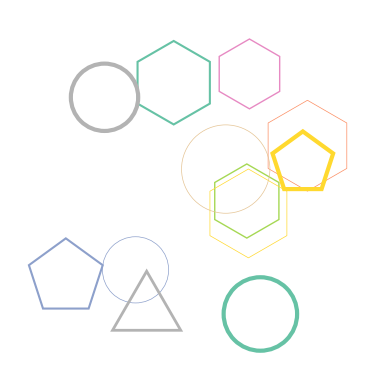[{"shape": "circle", "thickness": 3, "radius": 0.48, "center": [0.676, 0.184]}, {"shape": "hexagon", "thickness": 1.5, "radius": 0.54, "center": [0.451, 0.785]}, {"shape": "hexagon", "thickness": 0.5, "radius": 0.59, "center": [0.799, 0.622]}, {"shape": "pentagon", "thickness": 1.5, "radius": 0.5, "center": [0.171, 0.28]}, {"shape": "circle", "thickness": 0.5, "radius": 0.43, "center": [0.352, 0.299]}, {"shape": "hexagon", "thickness": 1, "radius": 0.45, "center": [0.648, 0.808]}, {"shape": "hexagon", "thickness": 1, "radius": 0.48, "center": [0.641, 0.478]}, {"shape": "hexagon", "thickness": 0.5, "radius": 0.58, "center": [0.645, 0.446]}, {"shape": "pentagon", "thickness": 3, "radius": 0.41, "center": [0.787, 0.576]}, {"shape": "circle", "thickness": 0.5, "radius": 0.57, "center": [0.586, 0.561]}, {"shape": "triangle", "thickness": 2, "radius": 0.51, "center": [0.381, 0.193]}, {"shape": "circle", "thickness": 3, "radius": 0.44, "center": [0.271, 0.747]}]